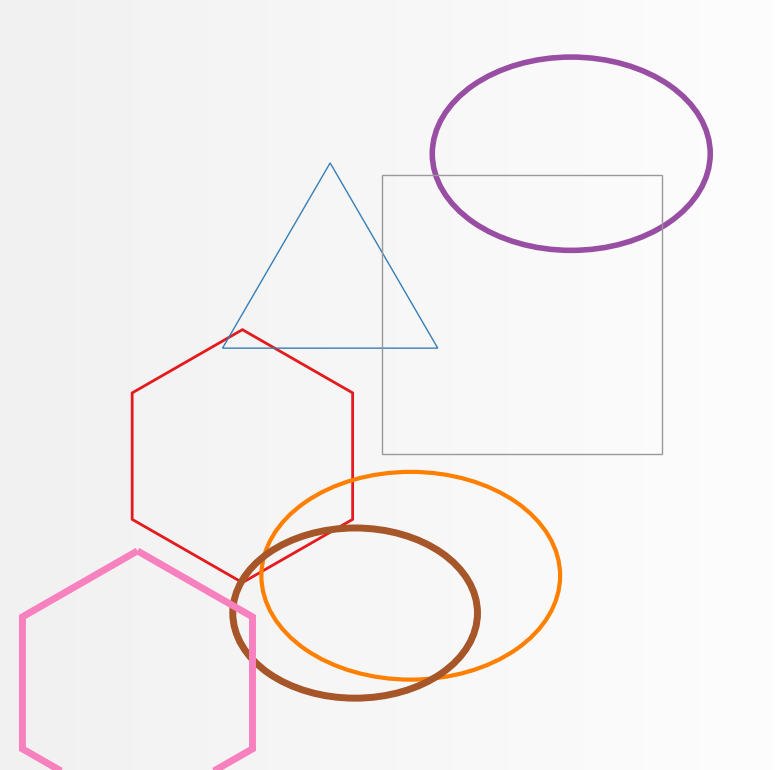[{"shape": "hexagon", "thickness": 1, "radius": 0.82, "center": [0.313, 0.408]}, {"shape": "triangle", "thickness": 0.5, "radius": 0.8, "center": [0.426, 0.628]}, {"shape": "oval", "thickness": 2, "radius": 0.9, "center": [0.737, 0.8]}, {"shape": "oval", "thickness": 1.5, "radius": 0.96, "center": [0.53, 0.252]}, {"shape": "oval", "thickness": 2.5, "radius": 0.79, "center": [0.458, 0.204]}, {"shape": "hexagon", "thickness": 2.5, "radius": 0.86, "center": [0.177, 0.113]}, {"shape": "square", "thickness": 0.5, "radius": 0.9, "center": [0.673, 0.591]}]